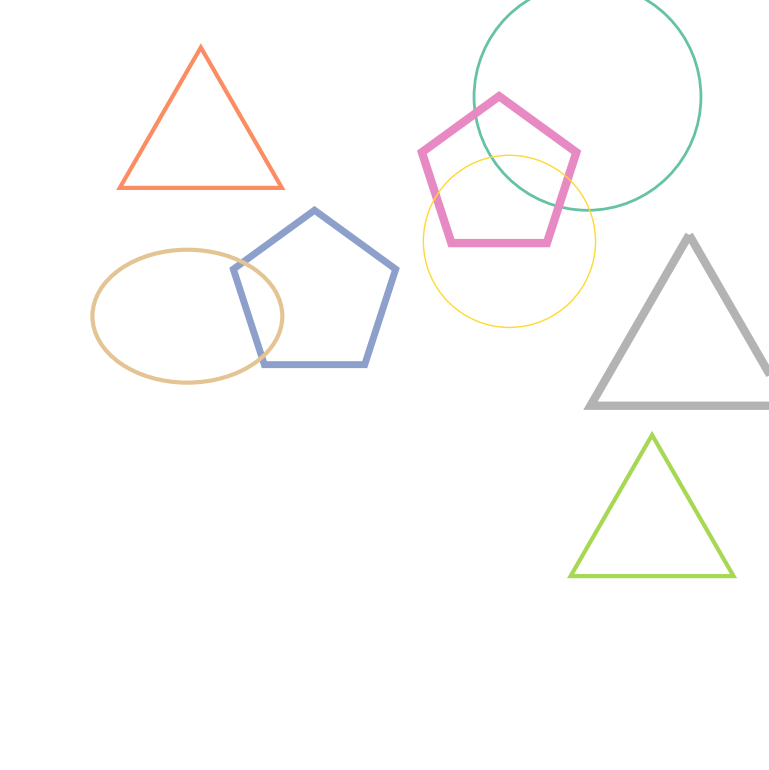[{"shape": "circle", "thickness": 1, "radius": 0.74, "center": [0.763, 0.874]}, {"shape": "triangle", "thickness": 1.5, "radius": 0.61, "center": [0.261, 0.817]}, {"shape": "pentagon", "thickness": 2.5, "radius": 0.55, "center": [0.408, 0.616]}, {"shape": "pentagon", "thickness": 3, "radius": 0.53, "center": [0.648, 0.77]}, {"shape": "triangle", "thickness": 1.5, "radius": 0.61, "center": [0.847, 0.313]}, {"shape": "circle", "thickness": 0.5, "radius": 0.56, "center": [0.662, 0.687]}, {"shape": "oval", "thickness": 1.5, "radius": 0.62, "center": [0.243, 0.589]}, {"shape": "triangle", "thickness": 3, "radius": 0.74, "center": [0.895, 0.547]}]